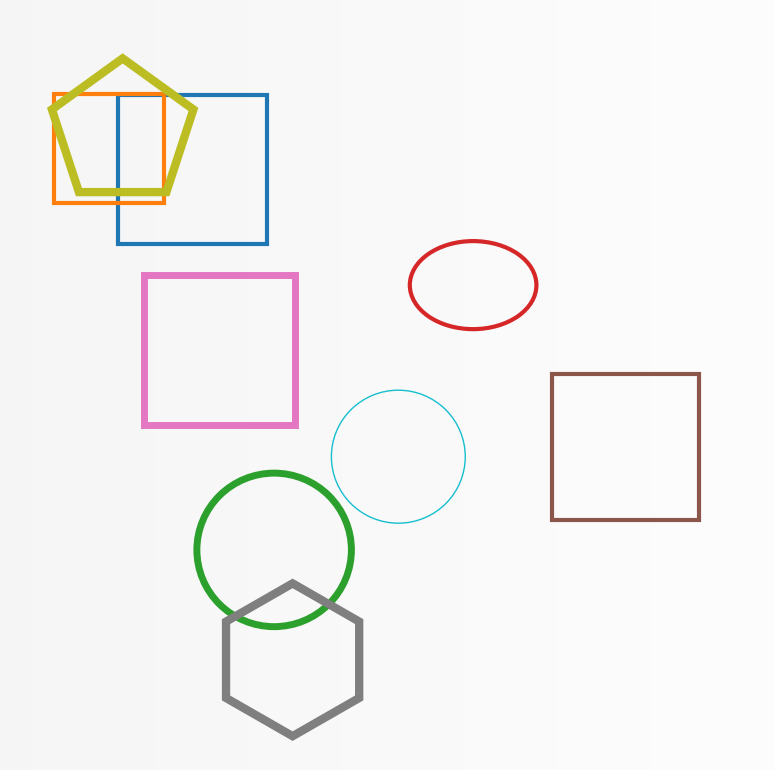[{"shape": "square", "thickness": 1.5, "radius": 0.48, "center": [0.249, 0.78]}, {"shape": "square", "thickness": 1.5, "radius": 0.35, "center": [0.14, 0.808]}, {"shape": "circle", "thickness": 2.5, "radius": 0.5, "center": [0.354, 0.286]}, {"shape": "oval", "thickness": 1.5, "radius": 0.41, "center": [0.61, 0.63]}, {"shape": "square", "thickness": 1.5, "radius": 0.47, "center": [0.807, 0.42]}, {"shape": "square", "thickness": 2.5, "radius": 0.49, "center": [0.283, 0.546]}, {"shape": "hexagon", "thickness": 3, "radius": 0.5, "center": [0.378, 0.143]}, {"shape": "pentagon", "thickness": 3, "radius": 0.48, "center": [0.158, 0.828]}, {"shape": "circle", "thickness": 0.5, "radius": 0.43, "center": [0.514, 0.407]}]